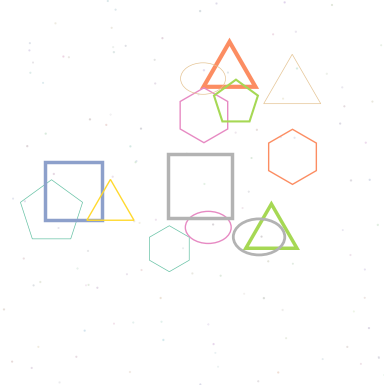[{"shape": "hexagon", "thickness": 0.5, "radius": 0.3, "center": [0.44, 0.354]}, {"shape": "pentagon", "thickness": 0.5, "radius": 0.42, "center": [0.134, 0.448]}, {"shape": "hexagon", "thickness": 1, "radius": 0.36, "center": [0.76, 0.593]}, {"shape": "triangle", "thickness": 3, "radius": 0.39, "center": [0.596, 0.813]}, {"shape": "square", "thickness": 2.5, "radius": 0.37, "center": [0.192, 0.504]}, {"shape": "oval", "thickness": 1, "radius": 0.3, "center": [0.541, 0.409]}, {"shape": "hexagon", "thickness": 1, "radius": 0.36, "center": [0.53, 0.701]}, {"shape": "pentagon", "thickness": 1.5, "radius": 0.3, "center": [0.613, 0.733]}, {"shape": "triangle", "thickness": 2.5, "radius": 0.38, "center": [0.705, 0.394]}, {"shape": "triangle", "thickness": 1, "radius": 0.35, "center": [0.287, 0.463]}, {"shape": "oval", "thickness": 0.5, "radius": 0.29, "center": [0.527, 0.796]}, {"shape": "triangle", "thickness": 0.5, "radius": 0.43, "center": [0.759, 0.773]}, {"shape": "square", "thickness": 2.5, "radius": 0.42, "center": [0.521, 0.516]}, {"shape": "oval", "thickness": 2, "radius": 0.33, "center": [0.673, 0.385]}]